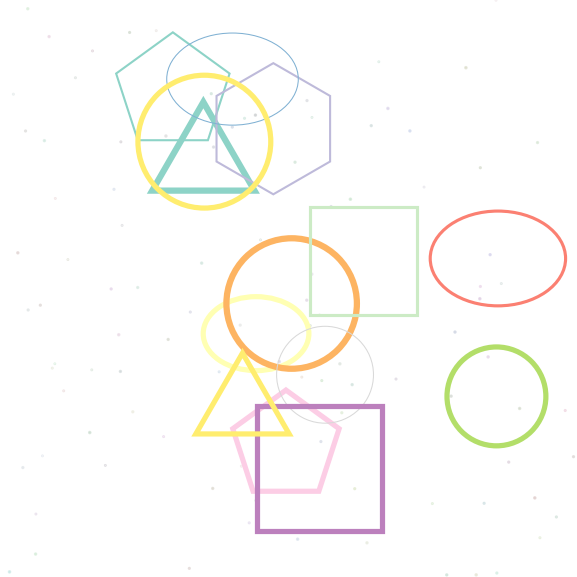[{"shape": "triangle", "thickness": 3, "radius": 0.51, "center": [0.352, 0.72]}, {"shape": "pentagon", "thickness": 1, "radius": 0.52, "center": [0.299, 0.84]}, {"shape": "oval", "thickness": 2.5, "radius": 0.46, "center": [0.443, 0.421]}, {"shape": "hexagon", "thickness": 1, "radius": 0.57, "center": [0.473, 0.776]}, {"shape": "oval", "thickness": 1.5, "radius": 0.59, "center": [0.862, 0.552]}, {"shape": "oval", "thickness": 0.5, "radius": 0.57, "center": [0.403, 0.862]}, {"shape": "circle", "thickness": 3, "radius": 0.56, "center": [0.505, 0.474]}, {"shape": "circle", "thickness": 2.5, "radius": 0.43, "center": [0.86, 0.313]}, {"shape": "pentagon", "thickness": 2.5, "radius": 0.48, "center": [0.495, 0.227]}, {"shape": "circle", "thickness": 0.5, "radius": 0.42, "center": [0.563, 0.35]}, {"shape": "square", "thickness": 2.5, "radius": 0.54, "center": [0.553, 0.188]}, {"shape": "square", "thickness": 1.5, "radius": 0.46, "center": [0.63, 0.547]}, {"shape": "triangle", "thickness": 2.5, "radius": 0.47, "center": [0.42, 0.294]}, {"shape": "circle", "thickness": 2.5, "radius": 0.58, "center": [0.354, 0.754]}]